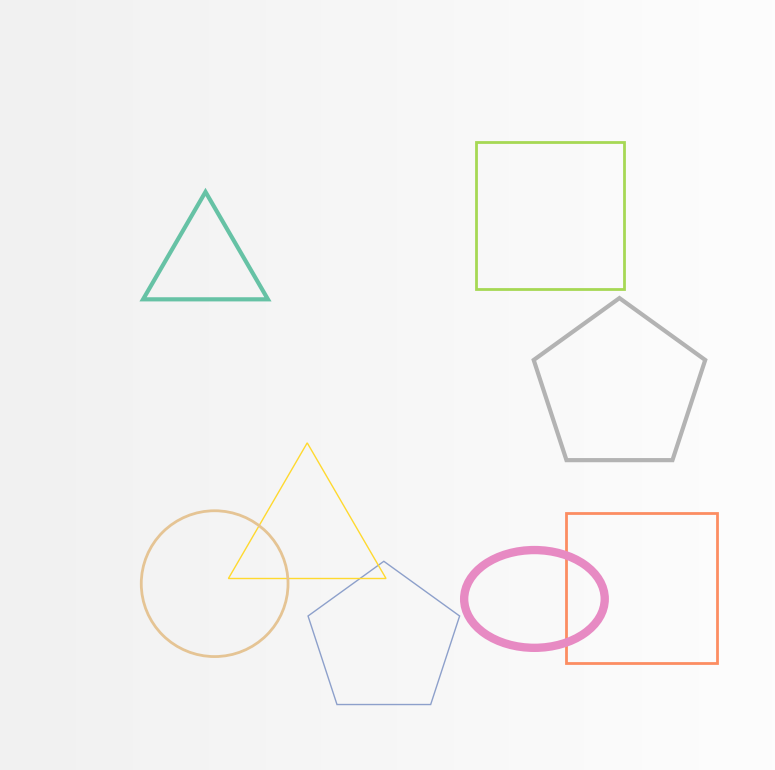[{"shape": "triangle", "thickness": 1.5, "radius": 0.47, "center": [0.265, 0.658]}, {"shape": "square", "thickness": 1, "radius": 0.49, "center": [0.828, 0.236]}, {"shape": "pentagon", "thickness": 0.5, "radius": 0.51, "center": [0.495, 0.168]}, {"shape": "oval", "thickness": 3, "radius": 0.45, "center": [0.69, 0.222]}, {"shape": "square", "thickness": 1, "radius": 0.48, "center": [0.71, 0.72]}, {"shape": "triangle", "thickness": 0.5, "radius": 0.59, "center": [0.396, 0.307]}, {"shape": "circle", "thickness": 1, "radius": 0.47, "center": [0.277, 0.242]}, {"shape": "pentagon", "thickness": 1.5, "radius": 0.58, "center": [0.799, 0.497]}]